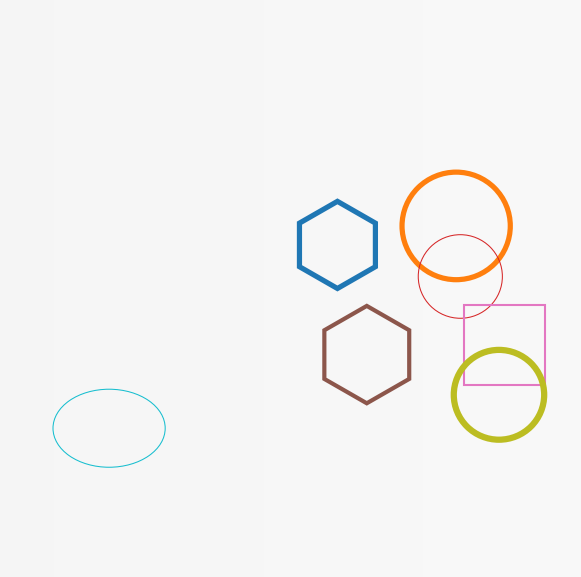[{"shape": "hexagon", "thickness": 2.5, "radius": 0.38, "center": [0.581, 0.575]}, {"shape": "circle", "thickness": 2.5, "radius": 0.47, "center": [0.785, 0.608]}, {"shape": "circle", "thickness": 0.5, "radius": 0.36, "center": [0.792, 0.52]}, {"shape": "hexagon", "thickness": 2, "radius": 0.42, "center": [0.631, 0.385]}, {"shape": "square", "thickness": 1, "radius": 0.35, "center": [0.867, 0.402]}, {"shape": "circle", "thickness": 3, "radius": 0.39, "center": [0.858, 0.316]}, {"shape": "oval", "thickness": 0.5, "radius": 0.48, "center": [0.188, 0.258]}]